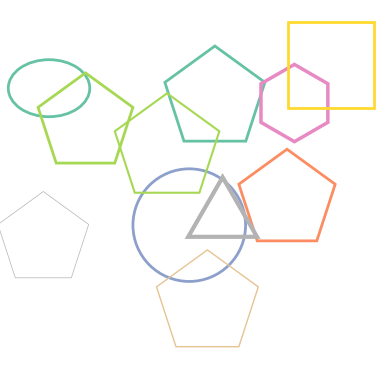[{"shape": "pentagon", "thickness": 2, "radius": 0.68, "center": [0.558, 0.744]}, {"shape": "oval", "thickness": 2, "radius": 0.53, "center": [0.127, 0.771]}, {"shape": "pentagon", "thickness": 2, "radius": 0.66, "center": [0.745, 0.481]}, {"shape": "circle", "thickness": 2, "radius": 0.73, "center": [0.492, 0.415]}, {"shape": "hexagon", "thickness": 2.5, "radius": 0.5, "center": [0.765, 0.732]}, {"shape": "pentagon", "thickness": 1.5, "radius": 0.71, "center": [0.434, 0.615]}, {"shape": "pentagon", "thickness": 2, "radius": 0.65, "center": [0.222, 0.681]}, {"shape": "square", "thickness": 2, "radius": 0.56, "center": [0.859, 0.832]}, {"shape": "pentagon", "thickness": 1, "radius": 0.69, "center": [0.539, 0.212]}, {"shape": "triangle", "thickness": 3, "radius": 0.52, "center": [0.578, 0.437]}, {"shape": "pentagon", "thickness": 0.5, "radius": 0.62, "center": [0.113, 0.379]}]